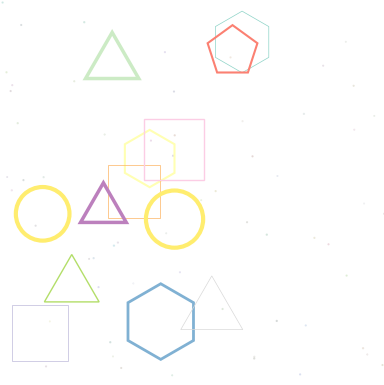[{"shape": "hexagon", "thickness": 0.5, "radius": 0.4, "center": [0.629, 0.891]}, {"shape": "hexagon", "thickness": 1.5, "radius": 0.37, "center": [0.389, 0.588]}, {"shape": "square", "thickness": 0.5, "radius": 0.37, "center": [0.104, 0.135]}, {"shape": "pentagon", "thickness": 1.5, "radius": 0.34, "center": [0.604, 0.867]}, {"shape": "hexagon", "thickness": 2, "radius": 0.49, "center": [0.417, 0.165]}, {"shape": "square", "thickness": 0.5, "radius": 0.34, "center": [0.348, 0.502]}, {"shape": "triangle", "thickness": 1, "radius": 0.41, "center": [0.186, 0.257]}, {"shape": "square", "thickness": 1, "radius": 0.4, "center": [0.452, 0.613]}, {"shape": "triangle", "thickness": 0.5, "radius": 0.47, "center": [0.55, 0.19]}, {"shape": "triangle", "thickness": 2.5, "radius": 0.34, "center": [0.269, 0.457]}, {"shape": "triangle", "thickness": 2.5, "radius": 0.4, "center": [0.291, 0.836]}, {"shape": "circle", "thickness": 3, "radius": 0.35, "center": [0.111, 0.445]}, {"shape": "circle", "thickness": 3, "radius": 0.37, "center": [0.453, 0.431]}]